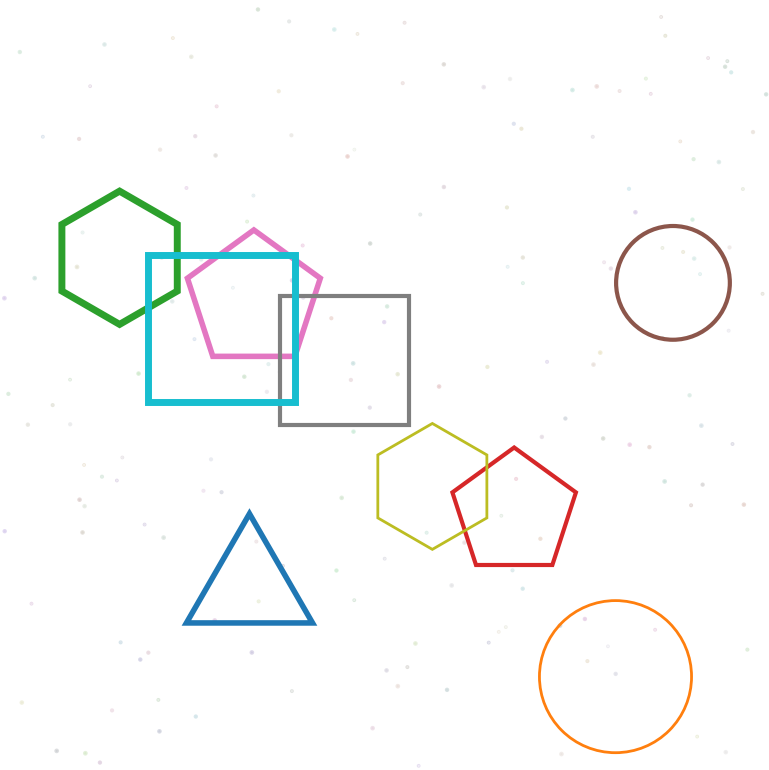[{"shape": "triangle", "thickness": 2, "radius": 0.47, "center": [0.324, 0.238]}, {"shape": "circle", "thickness": 1, "radius": 0.49, "center": [0.799, 0.121]}, {"shape": "hexagon", "thickness": 2.5, "radius": 0.43, "center": [0.155, 0.665]}, {"shape": "pentagon", "thickness": 1.5, "radius": 0.42, "center": [0.668, 0.334]}, {"shape": "circle", "thickness": 1.5, "radius": 0.37, "center": [0.874, 0.633]}, {"shape": "pentagon", "thickness": 2, "radius": 0.45, "center": [0.33, 0.611]}, {"shape": "square", "thickness": 1.5, "radius": 0.42, "center": [0.448, 0.532]}, {"shape": "hexagon", "thickness": 1, "radius": 0.41, "center": [0.561, 0.368]}, {"shape": "square", "thickness": 2.5, "radius": 0.48, "center": [0.288, 0.573]}]